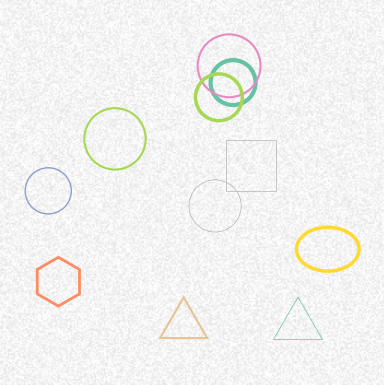[{"shape": "circle", "thickness": 3, "radius": 0.29, "center": [0.605, 0.786]}, {"shape": "triangle", "thickness": 0.5, "radius": 0.37, "center": [0.774, 0.155]}, {"shape": "hexagon", "thickness": 2, "radius": 0.32, "center": [0.152, 0.268]}, {"shape": "circle", "thickness": 1, "radius": 0.3, "center": [0.125, 0.504]}, {"shape": "circle", "thickness": 1.5, "radius": 0.41, "center": [0.595, 0.829]}, {"shape": "circle", "thickness": 1.5, "radius": 0.4, "center": [0.299, 0.639]}, {"shape": "circle", "thickness": 2.5, "radius": 0.3, "center": [0.569, 0.747]}, {"shape": "oval", "thickness": 2.5, "radius": 0.41, "center": [0.851, 0.353]}, {"shape": "triangle", "thickness": 1.5, "radius": 0.35, "center": [0.477, 0.157]}, {"shape": "circle", "thickness": 0.5, "radius": 0.34, "center": [0.559, 0.465]}, {"shape": "square", "thickness": 0.5, "radius": 0.33, "center": [0.652, 0.57]}]